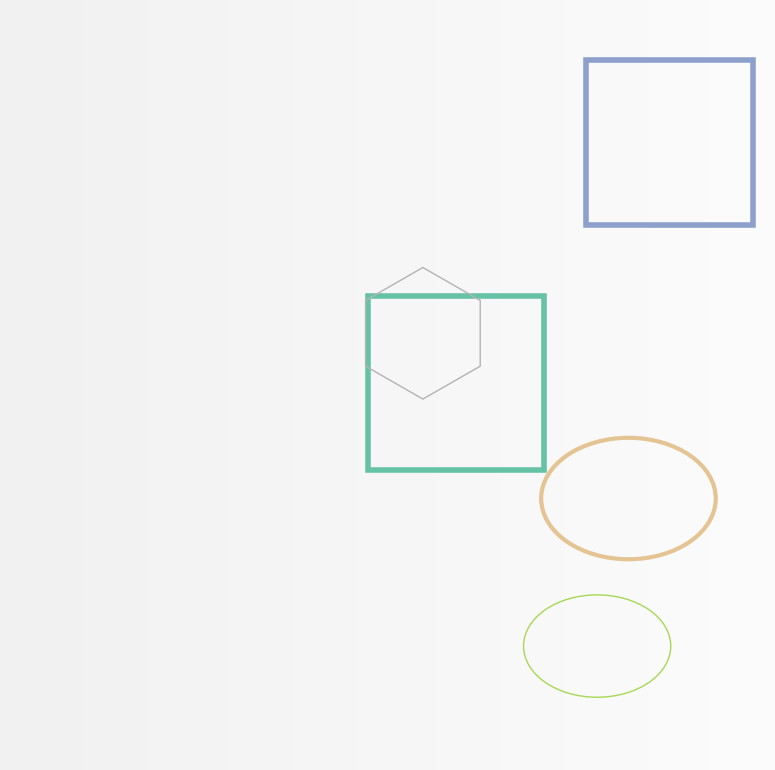[{"shape": "square", "thickness": 2, "radius": 0.57, "center": [0.588, 0.503]}, {"shape": "square", "thickness": 2, "radius": 0.54, "center": [0.864, 0.815]}, {"shape": "oval", "thickness": 0.5, "radius": 0.47, "center": [0.771, 0.161]}, {"shape": "oval", "thickness": 1.5, "radius": 0.56, "center": [0.811, 0.353]}, {"shape": "hexagon", "thickness": 0.5, "radius": 0.43, "center": [0.546, 0.567]}]